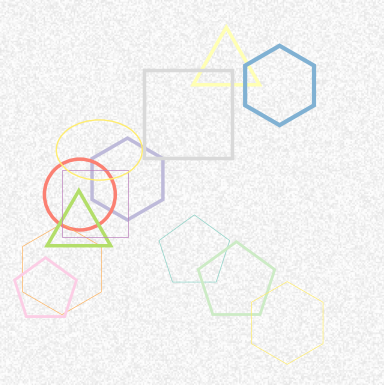[{"shape": "pentagon", "thickness": 0.5, "radius": 0.48, "center": [0.505, 0.345]}, {"shape": "triangle", "thickness": 2.5, "radius": 0.5, "center": [0.588, 0.83]}, {"shape": "hexagon", "thickness": 2.5, "radius": 0.53, "center": [0.331, 0.535]}, {"shape": "circle", "thickness": 2.5, "radius": 0.46, "center": [0.207, 0.495]}, {"shape": "hexagon", "thickness": 3, "radius": 0.52, "center": [0.726, 0.778]}, {"shape": "hexagon", "thickness": 0.5, "radius": 0.59, "center": [0.161, 0.301]}, {"shape": "triangle", "thickness": 2.5, "radius": 0.48, "center": [0.205, 0.409]}, {"shape": "pentagon", "thickness": 2, "radius": 0.42, "center": [0.118, 0.246]}, {"shape": "square", "thickness": 2.5, "radius": 0.58, "center": [0.488, 0.703]}, {"shape": "square", "thickness": 0.5, "radius": 0.43, "center": [0.247, 0.471]}, {"shape": "pentagon", "thickness": 2, "radius": 0.52, "center": [0.614, 0.268]}, {"shape": "oval", "thickness": 1, "radius": 0.56, "center": [0.258, 0.61]}, {"shape": "hexagon", "thickness": 0.5, "radius": 0.54, "center": [0.746, 0.161]}]